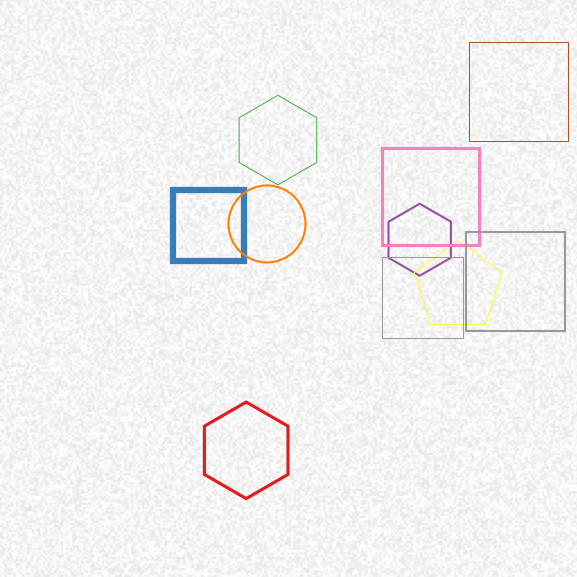[{"shape": "hexagon", "thickness": 1.5, "radius": 0.42, "center": [0.426, 0.219]}, {"shape": "square", "thickness": 3, "radius": 0.31, "center": [0.361, 0.609]}, {"shape": "hexagon", "thickness": 0.5, "radius": 0.39, "center": [0.481, 0.757]}, {"shape": "hexagon", "thickness": 1, "radius": 0.31, "center": [0.727, 0.584]}, {"shape": "circle", "thickness": 1, "radius": 0.33, "center": [0.462, 0.611]}, {"shape": "pentagon", "thickness": 0.5, "radius": 0.4, "center": [0.793, 0.502]}, {"shape": "square", "thickness": 0.5, "radius": 0.43, "center": [0.897, 0.84]}, {"shape": "square", "thickness": 1.5, "radius": 0.42, "center": [0.745, 0.659]}, {"shape": "square", "thickness": 0.5, "radius": 0.35, "center": [0.732, 0.484]}, {"shape": "square", "thickness": 1, "radius": 0.43, "center": [0.893, 0.512]}]